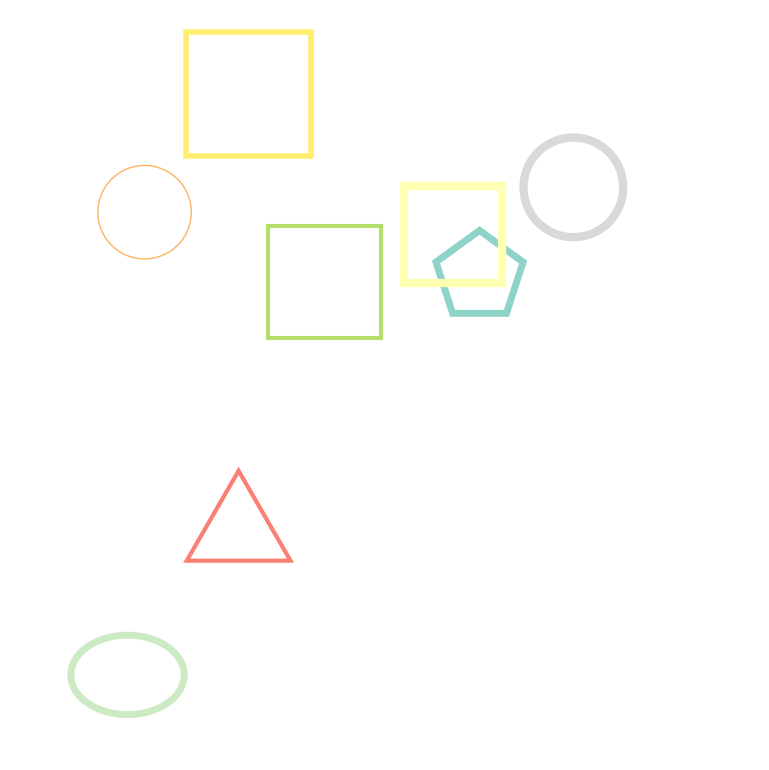[{"shape": "pentagon", "thickness": 2.5, "radius": 0.3, "center": [0.623, 0.641]}, {"shape": "square", "thickness": 3, "radius": 0.32, "center": [0.588, 0.696]}, {"shape": "triangle", "thickness": 1.5, "radius": 0.39, "center": [0.31, 0.311]}, {"shape": "circle", "thickness": 0.5, "radius": 0.3, "center": [0.188, 0.724]}, {"shape": "square", "thickness": 1.5, "radius": 0.37, "center": [0.421, 0.634]}, {"shape": "circle", "thickness": 3, "radius": 0.32, "center": [0.745, 0.757]}, {"shape": "oval", "thickness": 2.5, "radius": 0.37, "center": [0.166, 0.124]}, {"shape": "square", "thickness": 2, "radius": 0.4, "center": [0.323, 0.878]}]